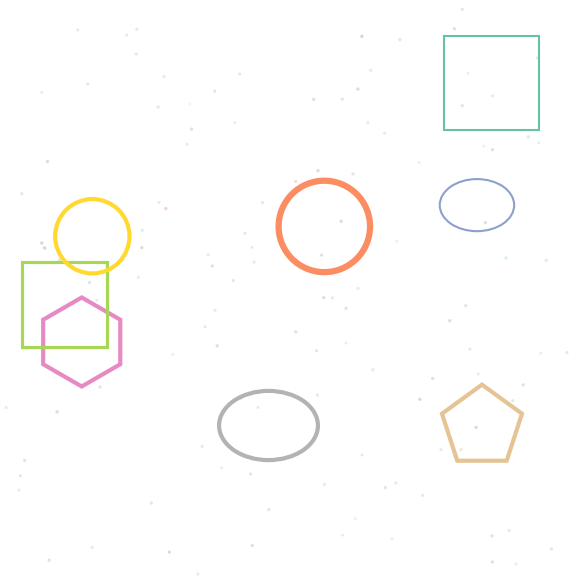[{"shape": "square", "thickness": 1, "radius": 0.41, "center": [0.851, 0.856]}, {"shape": "circle", "thickness": 3, "radius": 0.4, "center": [0.562, 0.607]}, {"shape": "oval", "thickness": 1, "radius": 0.32, "center": [0.826, 0.644]}, {"shape": "hexagon", "thickness": 2, "radius": 0.39, "center": [0.142, 0.407]}, {"shape": "square", "thickness": 1.5, "radius": 0.37, "center": [0.111, 0.473]}, {"shape": "circle", "thickness": 2, "radius": 0.32, "center": [0.16, 0.59]}, {"shape": "pentagon", "thickness": 2, "radius": 0.36, "center": [0.835, 0.26]}, {"shape": "oval", "thickness": 2, "radius": 0.43, "center": [0.465, 0.262]}]